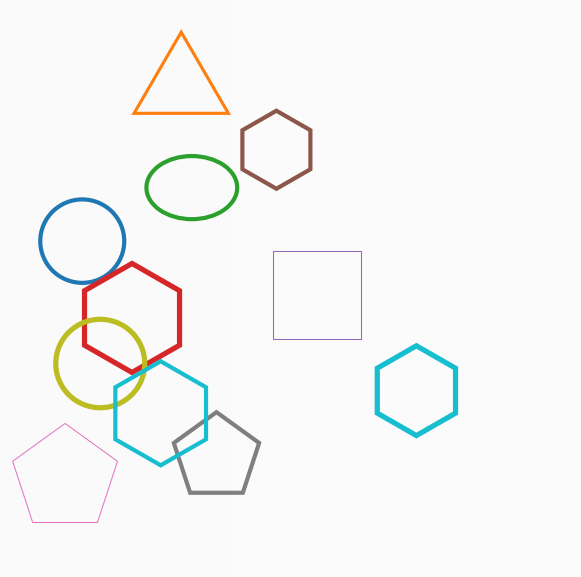[{"shape": "circle", "thickness": 2, "radius": 0.36, "center": [0.142, 0.582]}, {"shape": "triangle", "thickness": 1.5, "radius": 0.47, "center": [0.312, 0.85]}, {"shape": "oval", "thickness": 2, "radius": 0.39, "center": [0.33, 0.674]}, {"shape": "hexagon", "thickness": 2.5, "radius": 0.47, "center": [0.227, 0.449]}, {"shape": "square", "thickness": 0.5, "radius": 0.38, "center": [0.545, 0.488]}, {"shape": "hexagon", "thickness": 2, "radius": 0.34, "center": [0.476, 0.74]}, {"shape": "pentagon", "thickness": 0.5, "radius": 0.47, "center": [0.112, 0.171]}, {"shape": "pentagon", "thickness": 2, "radius": 0.39, "center": [0.372, 0.208]}, {"shape": "circle", "thickness": 2.5, "radius": 0.38, "center": [0.172, 0.37]}, {"shape": "hexagon", "thickness": 2.5, "radius": 0.39, "center": [0.716, 0.323]}, {"shape": "hexagon", "thickness": 2, "radius": 0.45, "center": [0.276, 0.283]}]